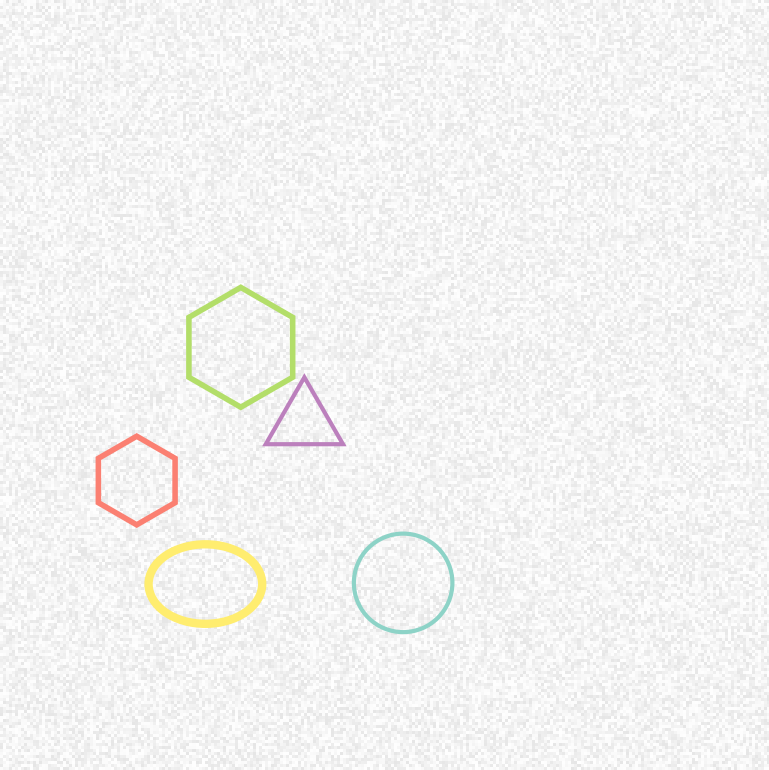[{"shape": "circle", "thickness": 1.5, "radius": 0.32, "center": [0.524, 0.243]}, {"shape": "hexagon", "thickness": 2, "radius": 0.29, "center": [0.178, 0.376]}, {"shape": "hexagon", "thickness": 2, "radius": 0.39, "center": [0.313, 0.549]}, {"shape": "triangle", "thickness": 1.5, "radius": 0.29, "center": [0.395, 0.452]}, {"shape": "oval", "thickness": 3, "radius": 0.37, "center": [0.267, 0.241]}]